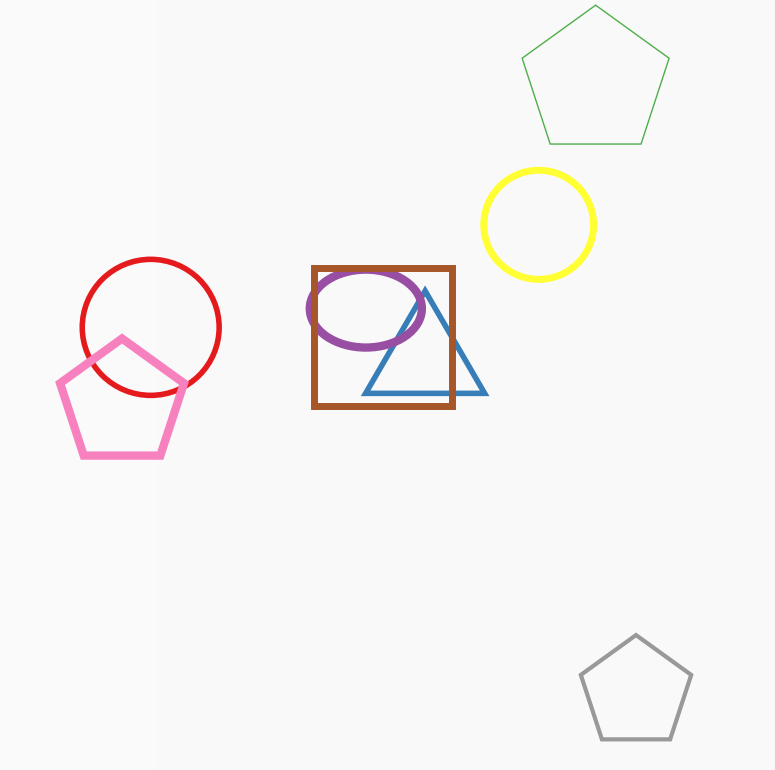[{"shape": "circle", "thickness": 2, "radius": 0.44, "center": [0.194, 0.575]}, {"shape": "triangle", "thickness": 2, "radius": 0.44, "center": [0.549, 0.533]}, {"shape": "pentagon", "thickness": 0.5, "radius": 0.5, "center": [0.769, 0.894]}, {"shape": "oval", "thickness": 3, "radius": 0.36, "center": [0.472, 0.599]}, {"shape": "circle", "thickness": 2.5, "radius": 0.35, "center": [0.695, 0.708]}, {"shape": "square", "thickness": 2.5, "radius": 0.45, "center": [0.494, 0.562]}, {"shape": "pentagon", "thickness": 3, "radius": 0.42, "center": [0.157, 0.476]}, {"shape": "pentagon", "thickness": 1.5, "radius": 0.37, "center": [0.821, 0.1]}]